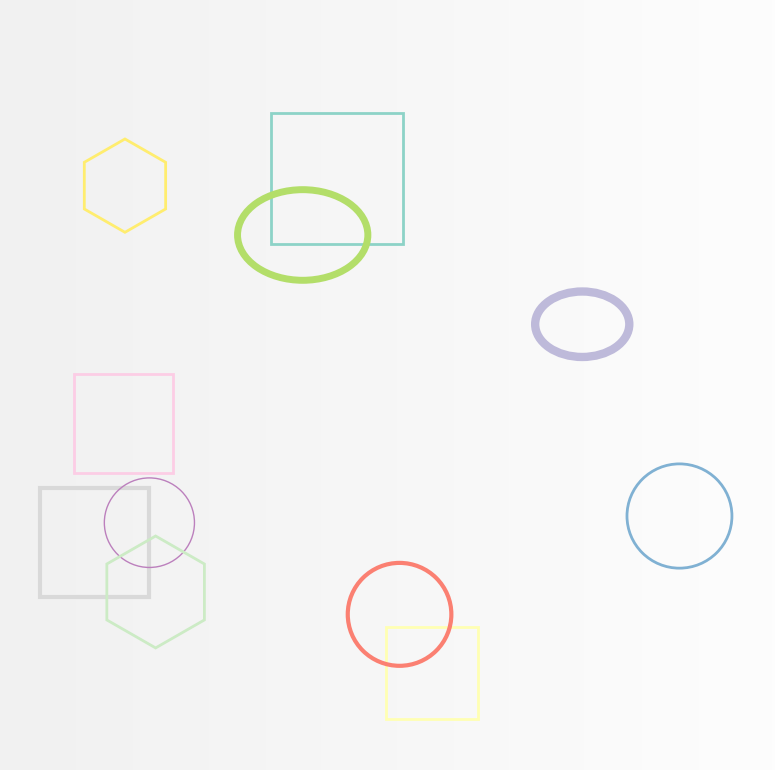[{"shape": "square", "thickness": 1, "radius": 0.43, "center": [0.435, 0.768]}, {"shape": "square", "thickness": 1, "radius": 0.3, "center": [0.558, 0.126]}, {"shape": "oval", "thickness": 3, "radius": 0.3, "center": [0.751, 0.579]}, {"shape": "circle", "thickness": 1.5, "radius": 0.33, "center": [0.516, 0.202]}, {"shape": "circle", "thickness": 1, "radius": 0.34, "center": [0.877, 0.33]}, {"shape": "oval", "thickness": 2.5, "radius": 0.42, "center": [0.391, 0.695]}, {"shape": "square", "thickness": 1, "radius": 0.32, "center": [0.16, 0.45]}, {"shape": "square", "thickness": 1.5, "radius": 0.35, "center": [0.122, 0.295]}, {"shape": "circle", "thickness": 0.5, "radius": 0.29, "center": [0.193, 0.321]}, {"shape": "hexagon", "thickness": 1, "radius": 0.36, "center": [0.201, 0.231]}, {"shape": "hexagon", "thickness": 1, "radius": 0.3, "center": [0.161, 0.759]}]